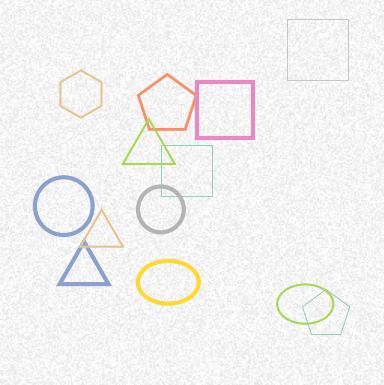[{"shape": "square", "thickness": 0.5, "radius": 0.33, "center": [0.485, 0.557]}, {"shape": "pentagon", "thickness": 0.5, "radius": 0.32, "center": [0.847, 0.183]}, {"shape": "pentagon", "thickness": 2, "radius": 0.39, "center": [0.435, 0.728]}, {"shape": "circle", "thickness": 3, "radius": 0.38, "center": [0.166, 0.465]}, {"shape": "triangle", "thickness": 3, "radius": 0.37, "center": [0.218, 0.299]}, {"shape": "square", "thickness": 3, "radius": 0.36, "center": [0.584, 0.714]}, {"shape": "oval", "thickness": 1.5, "radius": 0.36, "center": [0.793, 0.21]}, {"shape": "triangle", "thickness": 1.5, "radius": 0.39, "center": [0.387, 0.613]}, {"shape": "oval", "thickness": 3, "radius": 0.4, "center": [0.437, 0.267]}, {"shape": "triangle", "thickness": 1.5, "radius": 0.32, "center": [0.264, 0.391]}, {"shape": "hexagon", "thickness": 1.5, "radius": 0.31, "center": [0.21, 0.756]}, {"shape": "circle", "thickness": 3, "radius": 0.3, "center": [0.418, 0.456]}, {"shape": "square", "thickness": 0.5, "radius": 0.4, "center": [0.824, 0.872]}]